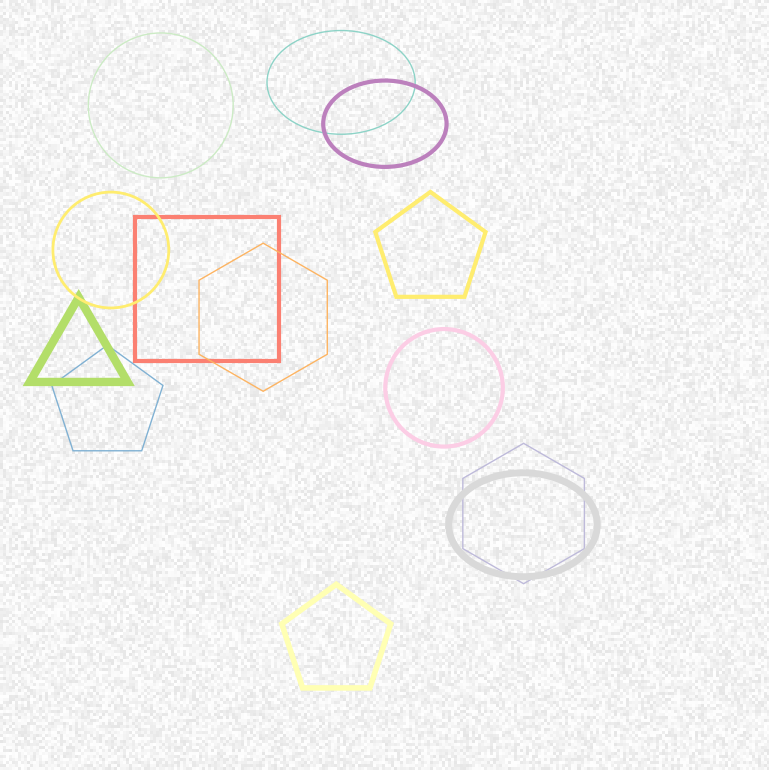[{"shape": "oval", "thickness": 0.5, "radius": 0.48, "center": [0.443, 0.893]}, {"shape": "pentagon", "thickness": 2, "radius": 0.37, "center": [0.437, 0.167]}, {"shape": "hexagon", "thickness": 0.5, "radius": 0.46, "center": [0.68, 0.333]}, {"shape": "square", "thickness": 1.5, "radius": 0.47, "center": [0.269, 0.625]}, {"shape": "pentagon", "thickness": 0.5, "radius": 0.38, "center": [0.139, 0.476]}, {"shape": "hexagon", "thickness": 0.5, "radius": 0.48, "center": [0.342, 0.588]}, {"shape": "triangle", "thickness": 3, "radius": 0.37, "center": [0.102, 0.541]}, {"shape": "circle", "thickness": 1.5, "radius": 0.38, "center": [0.577, 0.496]}, {"shape": "oval", "thickness": 2.5, "radius": 0.48, "center": [0.679, 0.318]}, {"shape": "oval", "thickness": 1.5, "radius": 0.4, "center": [0.5, 0.839]}, {"shape": "circle", "thickness": 0.5, "radius": 0.47, "center": [0.209, 0.863]}, {"shape": "pentagon", "thickness": 1.5, "radius": 0.38, "center": [0.559, 0.675]}, {"shape": "circle", "thickness": 1, "radius": 0.38, "center": [0.144, 0.675]}]